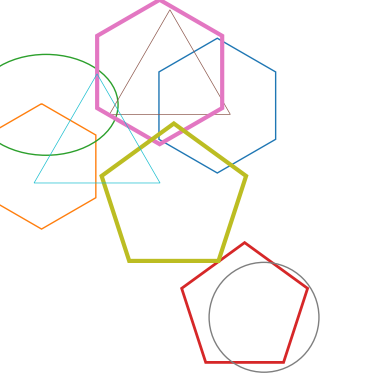[{"shape": "hexagon", "thickness": 1, "radius": 0.87, "center": [0.564, 0.726]}, {"shape": "hexagon", "thickness": 1, "radius": 0.81, "center": [0.108, 0.568]}, {"shape": "oval", "thickness": 1, "radius": 0.94, "center": [0.12, 0.728]}, {"shape": "pentagon", "thickness": 2, "radius": 0.86, "center": [0.635, 0.198]}, {"shape": "triangle", "thickness": 0.5, "radius": 0.91, "center": [0.441, 0.793]}, {"shape": "hexagon", "thickness": 3, "radius": 0.94, "center": [0.415, 0.813]}, {"shape": "circle", "thickness": 1, "radius": 0.71, "center": [0.686, 0.176]}, {"shape": "pentagon", "thickness": 3, "radius": 0.99, "center": [0.452, 0.482]}, {"shape": "triangle", "thickness": 0.5, "radius": 0.94, "center": [0.252, 0.619]}]